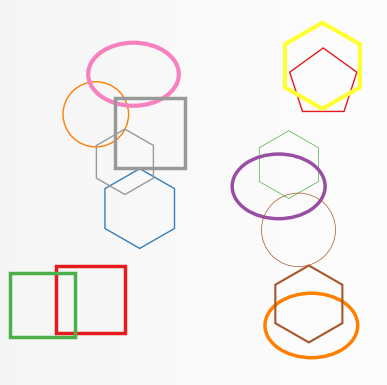[{"shape": "square", "thickness": 2.5, "radius": 0.44, "center": [0.234, 0.222]}, {"shape": "pentagon", "thickness": 1, "radius": 0.46, "center": [0.834, 0.784]}, {"shape": "hexagon", "thickness": 1, "radius": 0.52, "center": [0.361, 0.458]}, {"shape": "hexagon", "thickness": 0.5, "radius": 0.44, "center": [0.745, 0.572]}, {"shape": "square", "thickness": 2.5, "radius": 0.42, "center": [0.109, 0.208]}, {"shape": "oval", "thickness": 2.5, "radius": 0.6, "center": [0.719, 0.516]}, {"shape": "oval", "thickness": 2.5, "radius": 0.6, "center": [0.803, 0.155]}, {"shape": "circle", "thickness": 1, "radius": 0.42, "center": [0.247, 0.703]}, {"shape": "hexagon", "thickness": 3, "radius": 0.56, "center": [0.832, 0.829]}, {"shape": "hexagon", "thickness": 1.5, "radius": 0.5, "center": [0.797, 0.21]}, {"shape": "circle", "thickness": 0.5, "radius": 0.48, "center": [0.77, 0.403]}, {"shape": "oval", "thickness": 3, "radius": 0.58, "center": [0.344, 0.807]}, {"shape": "square", "thickness": 2.5, "radius": 0.45, "center": [0.387, 0.655]}, {"shape": "hexagon", "thickness": 1, "radius": 0.42, "center": [0.322, 0.58]}]